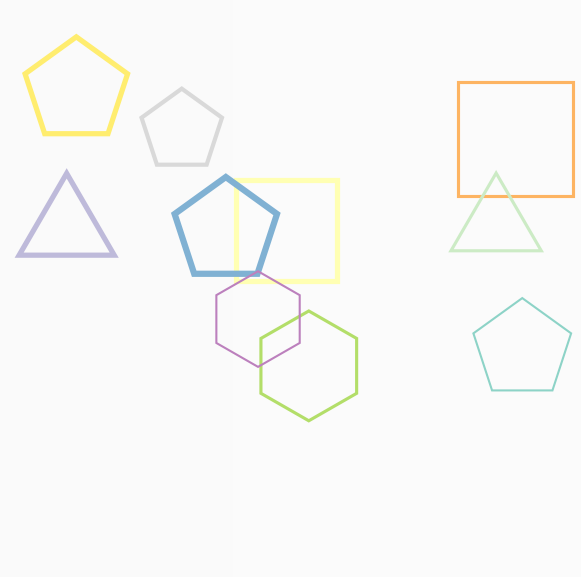[{"shape": "pentagon", "thickness": 1, "radius": 0.44, "center": [0.899, 0.395]}, {"shape": "square", "thickness": 2.5, "radius": 0.43, "center": [0.493, 0.6]}, {"shape": "triangle", "thickness": 2.5, "radius": 0.47, "center": [0.115, 0.604]}, {"shape": "pentagon", "thickness": 3, "radius": 0.46, "center": [0.389, 0.6]}, {"shape": "square", "thickness": 1.5, "radius": 0.49, "center": [0.887, 0.758]}, {"shape": "hexagon", "thickness": 1.5, "radius": 0.48, "center": [0.531, 0.366]}, {"shape": "pentagon", "thickness": 2, "radius": 0.36, "center": [0.313, 0.773]}, {"shape": "hexagon", "thickness": 1, "radius": 0.41, "center": [0.444, 0.447]}, {"shape": "triangle", "thickness": 1.5, "radius": 0.45, "center": [0.854, 0.61]}, {"shape": "pentagon", "thickness": 2.5, "radius": 0.46, "center": [0.131, 0.843]}]